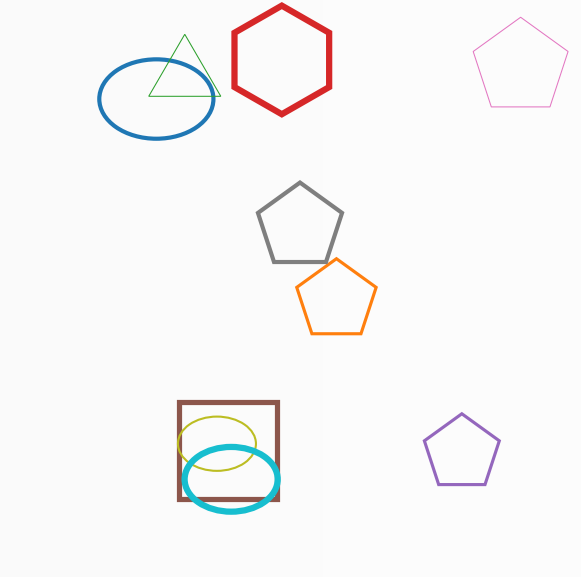[{"shape": "oval", "thickness": 2, "radius": 0.49, "center": [0.269, 0.828]}, {"shape": "pentagon", "thickness": 1.5, "radius": 0.36, "center": [0.579, 0.479]}, {"shape": "triangle", "thickness": 0.5, "radius": 0.36, "center": [0.318, 0.868]}, {"shape": "hexagon", "thickness": 3, "radius": 0.47, "center": [0.485, 0.895]}, {"shape": "pentagon", "thickness": 1.5, "radius": 0.34, "center": [0.795, 0.215]}, {"shape": "square", "thickness": 2.5, "radius": 0.42, "center": [0.392, 0.219]}, {"shape": "pentagon", "thickness": 0.5, "radius": 0.43, "center": [0.896, 0.883]}, {"shape": "pentagon", "thickness": 2, "radius": 0.38, "center": [0.516, 0.607]}, {"shape": "oval", "thickness": 1, "radius": 0.34, "center": [0.373, 0.231]}, {"shape": "oval", "thickness": 3, "radius": 0.4, "center": [0.398, 0.169]}]